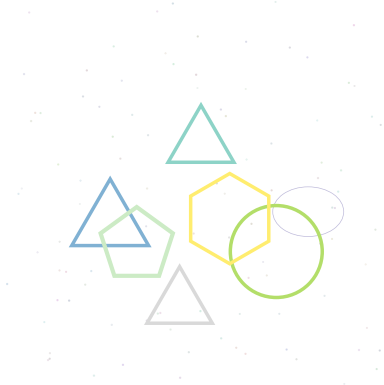[{"shape": "triangle", "thickness": 2.5, "radius": 0.49, "center": [0.522, 0.628]}, {"shape": "oval", "thickness": 0.5, "radius": 0.46, "center": [0.801, 0.45]}, {"shape": "triangle", "thickness": 2.5, "radius": 0.58, "center": [0.286, 0.42]}, {"shape": "circle", "thickness": 2.5, "radius": 0.6, "center": [0.718, 0.347]}, {"shape": "triangle", "thickness": 2.5, "radius": 0.49, "center": [0.467, 0.209]}, {"shape": "pentagon", "thickness": 3, "radius": 0.49, "center": [0.355, 0.363]}, {"shape": "hexagon", "thickness": 2.5, "radius": 0.59, "center": [0.597, 0.432]}]